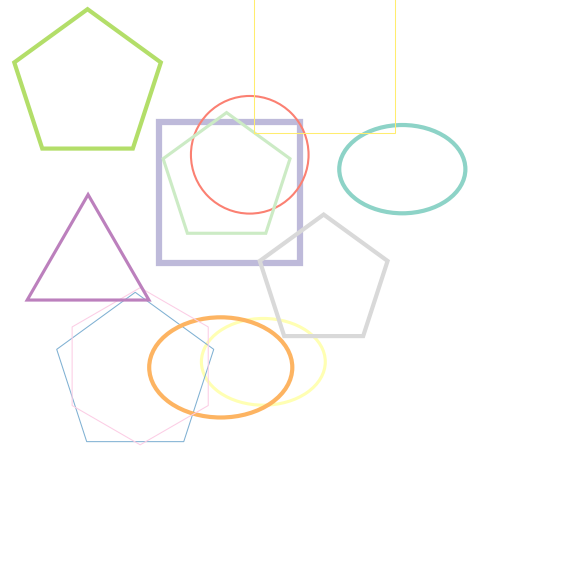[{"shape": "oval", "thickness": 2, "radius": 0.55, "center": [0.697, 0.706]}, {"shape": "oval", "thickness": 1.5, "radius": 0.54, "center": [0.456, 0.373]}, {"shape": "square", "thickness": 3, "radius": 0.61, "center": [0.397, 0.666]}, {"shape": "circle", "thickness": 1, "radius": 0.51, "center": [0.432, 0.731]}, {"shape": "pentagon", "thickness": 0.5, "radius": 0.71, "center": [0.234, 0.35]}, {"shape": "oval", "thickness": 2, "radius": 0.62, "center": [0.382, 0.363]}, {"shape": "pentagon", "thickness": 2, "radius": 0.67, "center": [0.152, 0.85]}, {"shape": "hexagon", "thickness": 0.5, "radius": 0.68, "center": [0.243, 0.365]}, {"shape": "pentagon", "thickness": 2, "radius": 0.58, "center": [0.56, 0.511]}, {"shape": "triangle", "thickness": 1.5, "radius": 0.61, "center": [0.153, 0.54]}, {"shape": "pentagon", "thickness": 1.5, "radius": 0.58, "center": [0.392, 0.689]}, {"shape": "square", "thickness": 0.5, "radius": 0.61, "center": [0.562, 0.891]}]